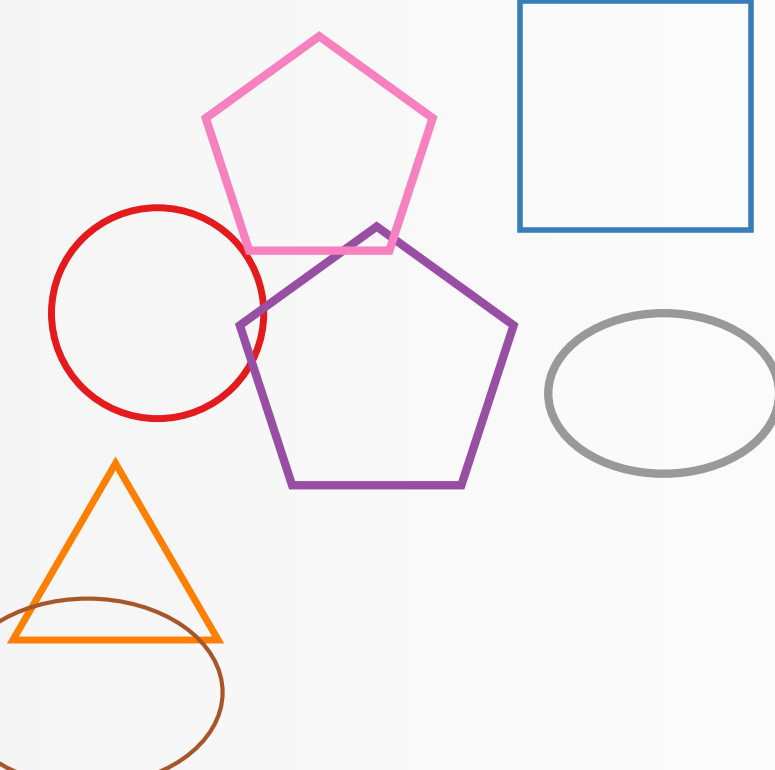[{"shape": "circle", "thickness": 2.5, "radius": 0.68, "center": [0.203, 0.593]}, {"shape": "square", "thickness": 2, "radius": 0.74, "center": [0.82, 0.85]}, {"shape": "pentagon", "thickness": 3, "radius": 0.93, "center": [0.486, 0.52]}, {"shape": "triangle", "thickness": 2.5, "radius": 0.76, "center": [0.149, 0.245]}, {"shape": "oval", "thickness": 1.5, "radius": 0.87, "center": [0.113, 0.101]}, {"shape": "pentagon", "thickness": 3, "radius": 0.77, "center": [0.412, 0.799]}, {"shape": "oval", "thickness": 3, "radius": 0.74, "center": [0.856, 0.489]}]